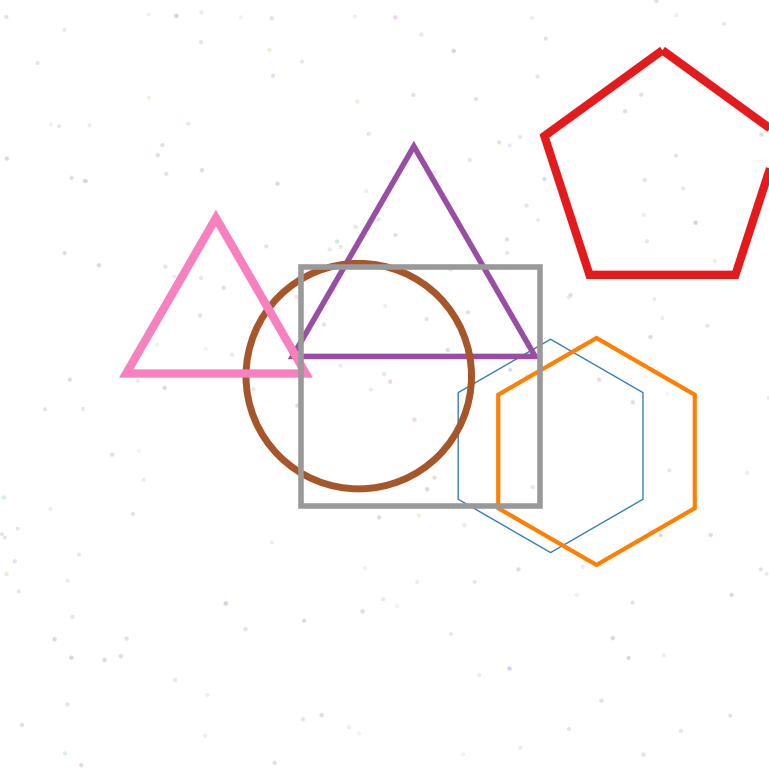[{"shape": "pentagon", "thickness": 3, "radius": 0.81, "center": [0.86, 0.774]}, {"shape": "hexagon", "thickness": 0.5, "radius": 0.69, "center": [0.715, 0.421]}, {"shape": "triangle", "thickness": 2, "radius": 0.91, "center": [0.537, 0.628]}, {"shape": "hexagon", "thickness": 1.5, "radius": 0.74, "center": [0.775, 0.414]}, {"shape": "circle", "thickness": 2.5, "radius": 0.73, "center": [0.466, 0.512]}, {"shape": "triangle", "thickness": 3, "radius": 0.67, "center": [0.28, 0.582]}, {"shape": "square", "thickness": 2, "radius": 0.77, "center": [0.546, 0.498]}]